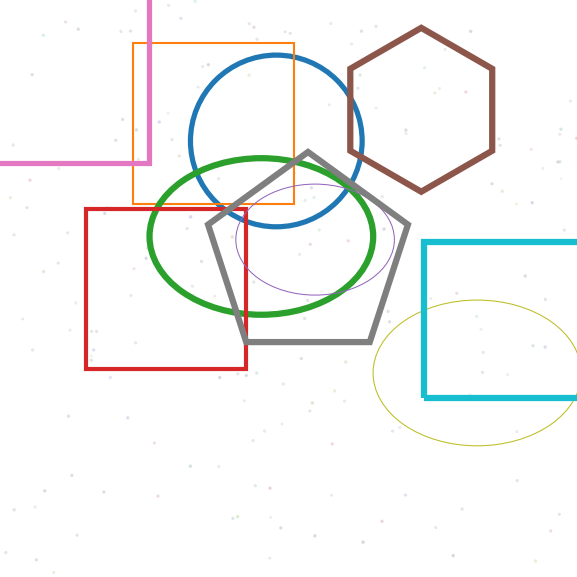[{"shape": "circle", "thickness": 2.5, "radius": 0.74, "center": [0.478, 0.755]}, {"shape": "square", "thickness": 1, "radius": 0.7, "center": [0.37, 0.786]}, {"shape": "oval", "thickness": 3, "radius": 0.97, "center": [0.453, 0.59]}, {"shape": "square", "thickness": 2, "radius": 0.69, "center": [0.287, 0.499]}, {"shape": "oval", "thickness": 0.5, "radius": 0.69, "center": [0.546, 0.584]}, {"shape": "hexagon", "thickness": 3, "radius": 0.71, "center": [0.729, 0.809]}, {"shape": "square", "thickness": 2.5, "radius": 0.72, "center": [0.114, 0.861]}, {"shape": "pentagon", "thickness": 3, "radius": 0.91, "center": [0.533, 0.554]}, {"shape": "oval", "thickness": 0.5, "radius": 0.9, "center": [0.826, 0.353]}, {"shape": "square", "thickness": 3, "radius": 0.67, "center": [0.868, 0.445]}]